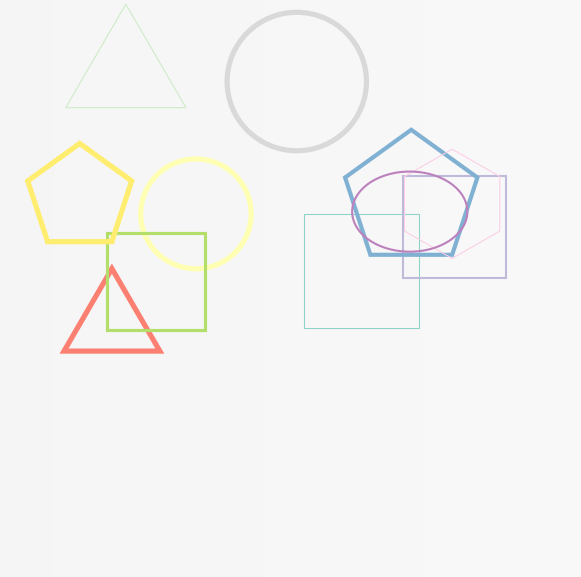[{"shape": "square", "thickness": 0.5, "radius": 0.49, "center": [0.622, 0.53]}, {"shape": "circle", "thickness": 2.5, "radius": 0.48, "center": [0.337, 0.629]}, {"shape": "square", "thickness": 1, "radius": 0.44, "center": [0.782, 0.606]}, {"shape": "triangle", "thickness": 2.5, "radius": 0.48, "center": [0.193, 0.439]}, {"shape": "pentagon", "thickness": 2, "radius": 0.6, "center": [0.708, 0.655]}, {"shape": "square", "thickness": 1.5, "radius": 0.42, "center": [0.269, 0.512]}, {"shape": "hexagon", "thickness": 0.5, "radius": 0.47, "center": [0.778, 0.646]}, {"shape": "circle", "thickness": 2.5, "radius": 0.6, "center": [0.511, 0.858]}, {"shape": "oval", "thickness": 1, "radius": 0.5, "center": [0.705, 0.633]}, {"shape": "triangle", "thickness": 0.5, "radius": 0.6, "center": [0.216, 0.872]}, {"shape": "pentagon", "thickness": 2.5, "radius": 0.47, "center": [0.137, 0.657]}]